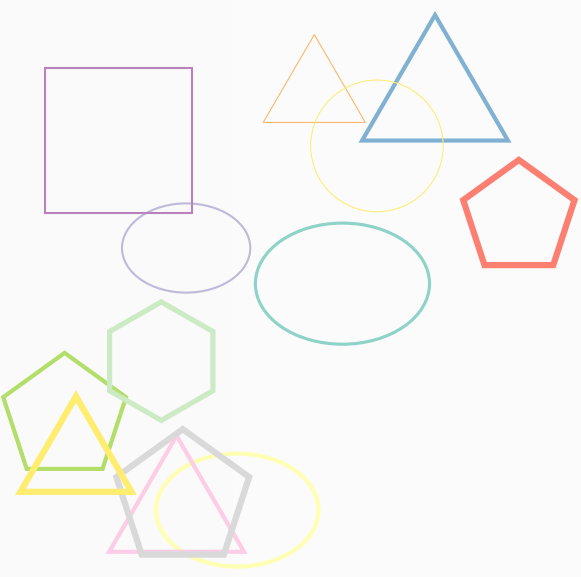[{"shape": "oval", "thickness": 1.5, "radius": 0.75, "center": [0.589, 0.508]}, {"shape": "oval", "thickness": 2, "radius": 0.7, "center": [0.408, 0.116]}, {"shape": "oval", "thickness": 1, "radius": 0.55, "center": [0.32, 0.57]}, {"shape": "pentagon", "thickness": 3, "radius": 0.5, "center": [0.893, 0.622]}, {"shape": "triangle", "thickness": 2, "radius": 0.72, "center": [0.748, 0.828]}, {"shape": "triangle", "thickness": 0.5, "radius": 0.51, "center": [0.541, 0.838]}, {"shape": "pentagon", "thickness": 2, "radius": 0.56, "center": [0.111, 0.277]}, {"shape": "triangle", "thickness": 2, "radius": 0.67, "center": [0.304, 0.111]}, {"shape": "pentagon", "thickness": 3, "radius": 0.6, "center": [0.314, 0.136]}, {"shape": "square", "thickness": 1, "radius": 0.63, "center": [0.204, 0.756]}, {"shape": "hexagon", "thickness": 2.5, "radius": 0.51, "center": [0.277, 0.374]}, {"shape": "triangle", "thickness": 3, "radius": 0.55, "center": [0.131, 0.203]}, {"shape": "circle", "thickness": 0.5, "radius": 0.57, "center": [0.648, 0.746]}]